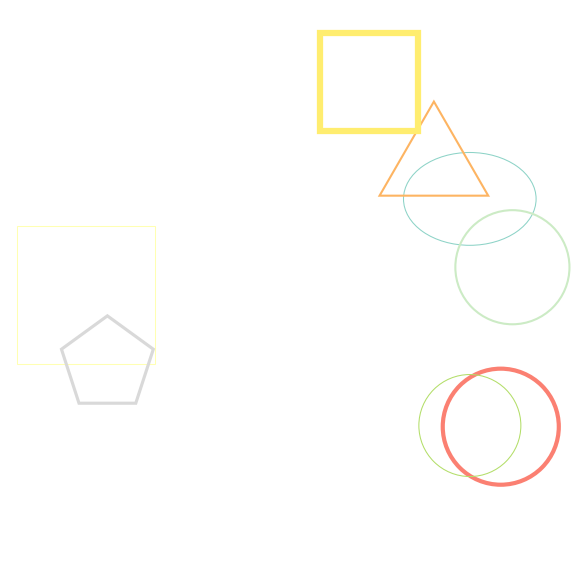[{"shape": "oval", "thickness": 0.5, "radius": 0.57, "center": [0.814, 0.655]}, {"shape": "square", "thickness": 0.5, "radius": 0.6, "center": [0.149, 0.489]}, {"shape": "circle", "thickness": 2, "radius": 0.5, "center": [0.867, 0.26]}, {"shape": "triangle", "thickness": 1, "radius": 0.54, "center": [0.751, 0.715]}, {"shape": "circle", "thickness": 0.5, "radius": 0.44, "center": [0.814, 0.262]}, {"shape": "pentagon", "thickness": 1.5, "radius": 0.42, "center": [0.186, 0.369]}, {"shape": "circle", "thickness": 1, "radius": 0.49, "center": [0.887, 0.536]}, {"shape": "square", "thickness": 3, "radius": 0.42, "center": [0.639, 0.857]}]